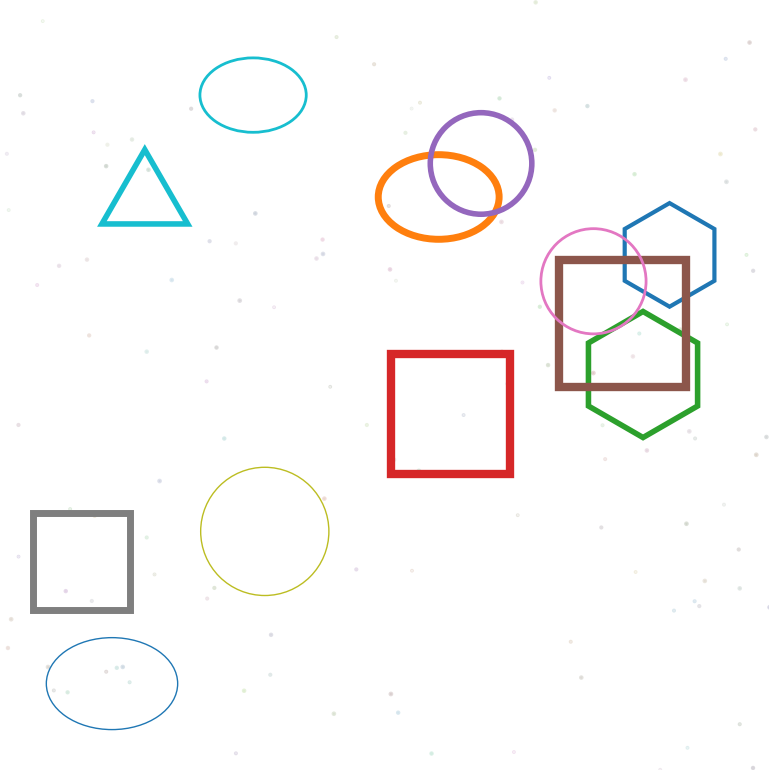[{"shape": "oval", "thickness": 0.5, "radius": 0.43, "center": [0.145, 0.112]}, {"shape": "hexagon", "thickness": 1.5, "radius": 0.34, "center": [0.87, 0.669]}, {"shape": "oval", "thickness": 2.5, "radius": 0.39, "center": [0.57, 0.744]}, {"shape": "hexagon", "thickness": 2, "radius": 0.41, "center": [0.835, 0.514]}, {"shape": "square", "thickness": 3, "radius": 0.39, "center": [0.585, 0.463]}, {"shape": "circle", "thickness": 2, "radius": 0.33, "center": [0.625, 0.788]}, {"shape": "square", "thickness": 3, "radius": 0.41, "center": [0.808, 0.58]}, {"shape": "circle", "thickness": 1, "radius": 0.34, "center": [0.771, 0.635]}, {"shape": "square", "thickness": 2.5, "radius": 0.31, "center": [0.106, 0.271]}, {"shape": "circle", "thickness": 0.5, "radius": 0.42, "center": [0.344, 0.31]}, {"shape": "oval", "thickness": 1, "radius": 0.35, "center": [0.329, 0.877]}, {"shape": "triangle", "thickness": 2, "radius": 0.32, "center": [0.188, 0.741]}]